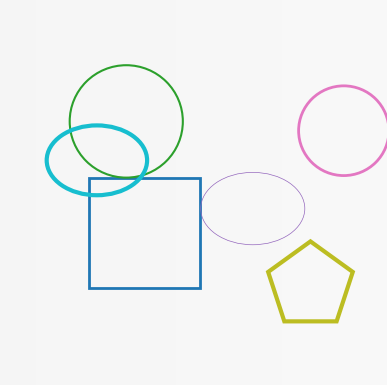[{"shape": "square", "thickness": 2, "radius": 0.71, "center": [0.373, 0.394]}, {"shape": "circle", "thickness": 1.5, "radius": 0.73, "center": [0.326, 0.685]}, {"shape": "oval", "thickness": 0.5, "radius": 0.67, "center": [0.652, 0.458]}, {"shape": "circle", "thickness": 2, "radius": 0.58, "center": [0.887, 0.66]}, {"shape": "pentagon", "thickness": 3, "radius": 0.57, "center": [0.801, 0.258]}, {"shape": "oval", "thickness": 3, "radius": 0.65, "center": [0.25, 0.584]}]